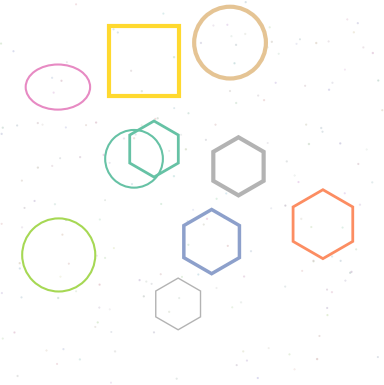[{"shape": "circle", "thickness": 1.5, "radius": 0.37, "center": [0.348, 0.588]}, {"shape": "hexagon", "thickness": 2, "radius": 0.36, "center": [0.4, 0.613]}, {"shape": "hexagon", "thickness": 2, "radius": 0.45, "center": [0.839, 0.418]}, {"shape": "hexagon", "thickness": 2.5, "radius": 0.42, "center": [0.55, 0.372]}, {"shape": "oval", "thickness": 1.5, "radius": 0.42, "center": [0.15, 0.774]}, {"shape": "circle", "thickness": 1.5, "radius": 0.47, "center": [0.153, 0.338]}, {"shape": "square", "thickness": 3, "radius": 0.46, "center": [0.374, 0.841]}, {"shape": "circle", "thickness": 3, "radius": 0.47, "center": [0.598, 0.889]}, {"shape": "hexagon", "thickness": 1, "radius": 0.34, "center": [0.463, 0.211]}, {"shape": "hexagon", "thickness": 3, "radius": 0.38, "center": [0.619, 0.568]}]